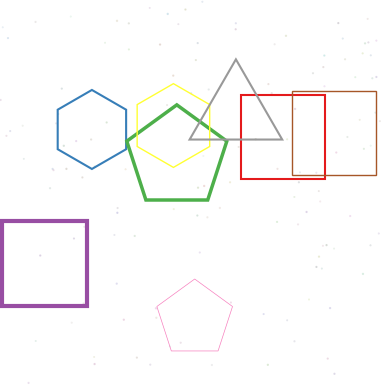[{"shape": "square", "thickness": 1.5, "radius": 0.55, "center": [0.734, 0.645]}, {"shape": "hexagon", "thickness": 1.5, "radius": 0.51, "center": [0.239, 0.664]}, {"shape": "pentagon", "thickness": 2.5, "radius": 0.68, "center": [0.459, 0.591]}, {"shape": "square", "thickness": 3, "radius": 0.55, "center": [0.115, 0.316]}, {"shape": "hexagon", "thickness": 1, "radius": 0.54, "center": [0.45, 0.674]}, {"shape": "square", "thickness": 1, "radius": 0.54, "center": [0.868, 0.654]}, {"shape": "pentagon", "thickness": 0.5, "radius": 0.52, "center": [0.506, 0.172]}, {"shape": "triangle", "thickness": 1.5, "radius": 0.69, "center": [0.613, 0.707]}]